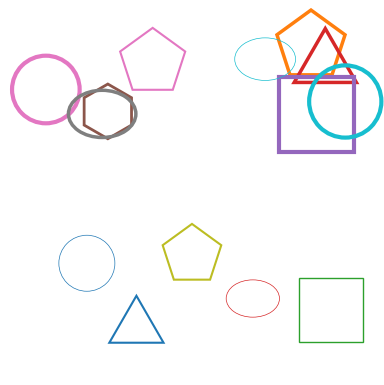[{"shape": "circle", "thickness": 0.5, "radius": 0.36, "center": [0.226, 0.316]}, {"shape": "triangle", "thickness": 1.5, "radius": 0.41, "center": [0.354, 0.15]}, {"shape": "pentagon", "thickness": 2.5, "radius": 0.46, "center": [0.808, 0.881]}, {"shape": "square", "thickness": 1, "radius": 0.41, "center": [0.859, 0.194]}, {"shape": "triangle", "thickness": 2.5, "radius": 0.47, "center": [0.845, 0.832]}, {"shape": "oval", "thickness": 0.5, "radius": 0.35, "center": [0.657, 0.225]}, {"shape": "square", "thickness": 3, "radius": 0.48, "center": [0.821, 0.702]}, {"shape": "hexagon", "thickness": 2, "radius": 0.36, "center": [0.28, 0.711]}, {"shape": "circle", "thickness": 3, "radius": 0.44, "center": [0.119, 0.768]}, {"shape": "pentagon", "thickness": 1.5, "radius": 0.44, "center": [0.397, 0.839]}, {"shape": "oval", "thickness": 2.5, "radius": 0.44, "center": [0.265, 0.704]}, {"shape": "pentagon", "thickness": 1.5, "radius": 0.4, "center": [0.499, 0.338]}, {"shape": "circle", "thickness": 3, "radius": 0.47, "center": [0.897, 0.736]}, {"shape": "oval", "thickness": 0.5, "radius": 0.4, "center": [0.689, 0.846]}]